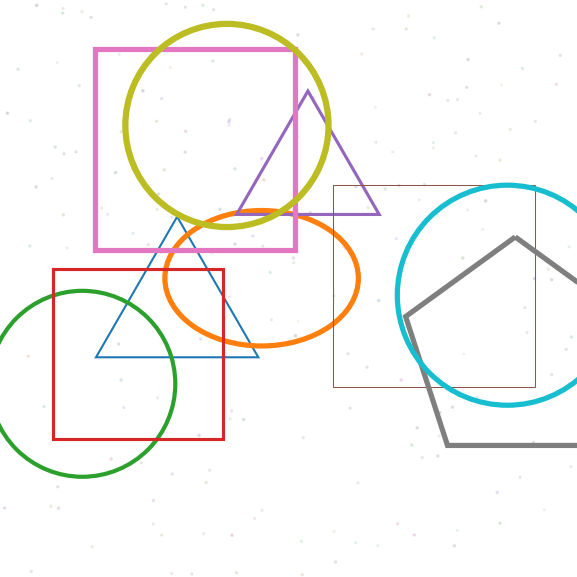[{"shape": "triangle", "thickness": 1, "radius": 0.81, "center": [0.307, 0.462]}, {"shape": "oval", "thickness": 2.5, "radius": 0.84, "center": [0.453, 0.517]}, {"shape": "circle", "thickness": 2, "radius": 0.8, "center": [0.143, 0.335]}, {"shape": "square", "thickness": 1.5, "radius": 0.73, "center": [0.239, 0.386]}, {"shape": "triangle", "thickness": 1.5, "radius": 0.71, "center": [0.533, 0.699]}, {"shape": "square", "thickness": 0.5, "radius": 0.87, "center": [0.751, 0.504]}, {"shape": "square", "thickness": 2.5, "radius": 0.87, "center": [0.338, 0.74]}, {"shape": "pentagon", "thickness": 2.5, "radius": 1.0, "center": [0.892, 0.389]}, {"shape": "circle", "thickness": 3, "radius": 0.88, "center": [0.393, 0.782]}, {"shape": "circle", "thickness": 2.5, "radius": 0.95, "center": [0.878, 0.488]}]